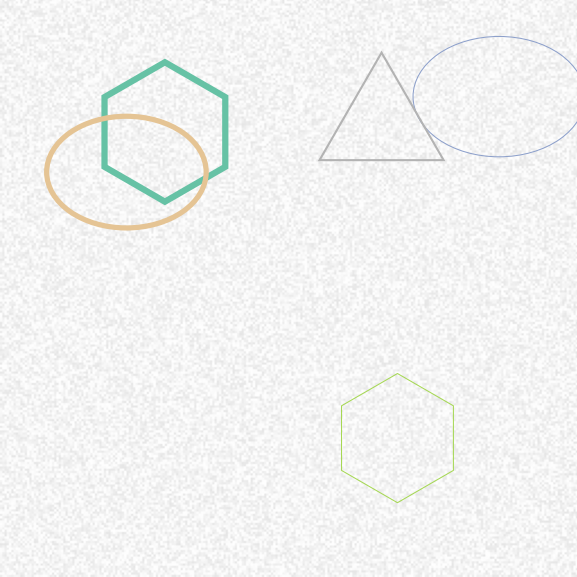[{"shape": "hexagon", "thickness": 3, "radius": 0.6, "center": [0.286, 0.771]}, {"shape": "oval", "thickness": 0.5, "radius": 0.74, "center": [0.864, 0.832]}, {"shape": "hexagon", "thickness": 0.5, "radius": 0.56, "center": [0.688, 0.241]}, {"shape": "oval", "thickness": 2.5, "radius": 0.69, "center": [0.219, 0.701]}, {"shape": "triangle", "thickness": 1, "radius": 0.62, "center": [0.661, 0.784]}]